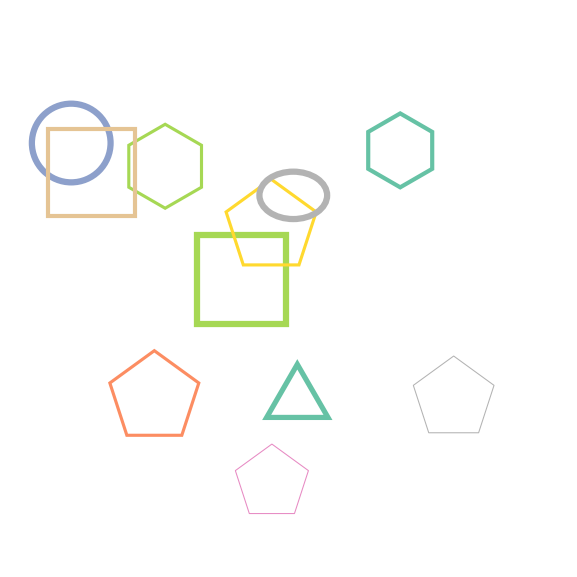[{"shape": "hexagon", "thickness": 2, "radius": 0.32, "center": [0.693, 0.739]}, {"shape": "triangle", "thickness": 2.5, "radius": 0.31, "center": [0.515, 0.307]}, {"shape": "pentagon", "thickness": 1.5, "radius": 0.4, "center": [0.267, 0.311]}, {"shape": "circle", "thickness": 3, "radius": 0.34, "center": [0.123, 0.751]}, {"shape": "pentagon", "thickness": 0.5, "radius": 0.33, "center": [0.471, 0.164]}, {"shape": "hexagon", "thickness": 1.5, "radius": 0.36, "center": [0.286, 0.711]}, {"shape": "square", "thickness": 3, "radius": 0.39, "center": [0.419, 0.516]}, {"shape": "pentagon", "thickness": 1.5, "radius": 0.41, "center": [0.47, 0.607]}, {"shape": "square", "thickness": 2, "radius": 0.38, "center": [0.158, 0.7]}, {"shape": "oval", "thickness": 3, "radius": 0.29, "center": [0.508, 0.661]}, {"shape": "pentagon", "thickness": 0.5, "radius": 0.37, "center": [0.786, 0.309]}]